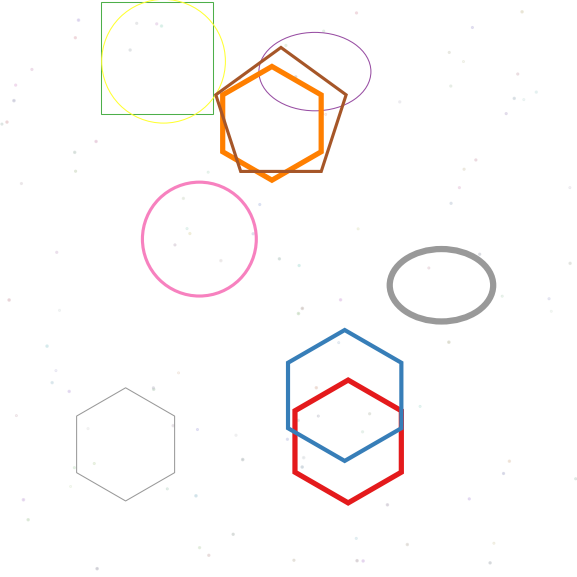[{"shape": "hexagon", "thickness": 2.5, "radius": 0.53, "center": [0.603, 0.235]}, {"shape": "hexagon", "thickness": 2, "radius": 0.57, "center": [0.597, 0.314]}, {"shape": "square", "thickness": 0.5, "radius": 0.49, "center": [0.271, 0.898]}, {"shape": "oval", "thickness": 0.5, "radius": 0.48, "center": [0.545, 0.875]}, {"shape": "hexagon", "thickness": 2.5, "radius": 0.49, "center": [0.471, 0.786]}, {"shape": "circle", "thickness": 0.5, "radius": 0.54, "center": [0.283, 0.893]}, {"shape": "pentagon", "thickness": 1.5, "radius": 0.59, "center": [0.487, 0.798]}, {"shape": "circle", "thickness": 1.5, "radius": 0.49, "center": [0.345, 0.585]}, {"shape": "oval", "thickness": 3, "radius": 0.45, "center": [0.764, 0.505]}, {"shape": "hexagon", "thickness": 0.5, "radius": 0.49, "center": [0.218, 0.23]}]